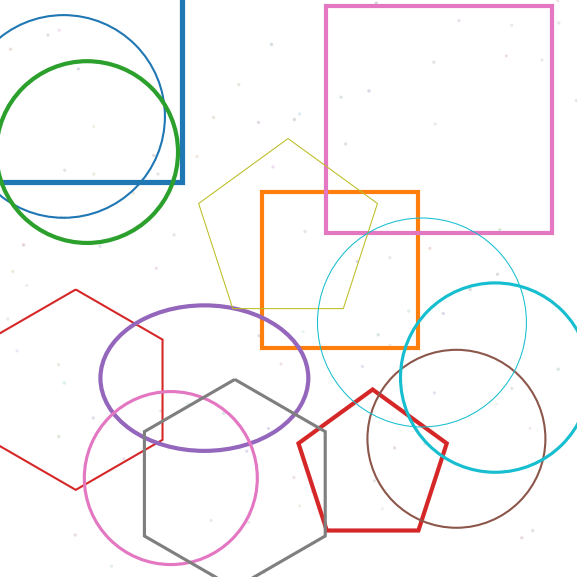[{"shape": "circle", "thickness": 1, "radius": 0.88, "center": [0.11, 0.797]}, {"shape": "square", "thickness": 2.5, "radius": 0.99, "center": [0.117, 0.88]}, {"shape": "square", "thickness": 2, "radius": 0.68, "center": [0.588, 0.532]}, {"shape": "circle", "thickness": 2, "radius": 0.79, "center": [0.151, 0.736]}, {"shape": "hexagon", "thickness": 1, "radius": 0.87, "center": [0.131, 0.324]}, {"shape": "pentagon", "thickness": 2, "radius": 0.67, "center": [0.645, 0.19]}, {"shape": "oval", "thickness": 2, "radius": 0.9, "center": [0.354, 0.344]}, {"shape": "circle", "thickness": 1, "radius": 0.77, "center": [0.79, 0.239]}, {"shape": "circle", "thickness": 1.5, "radius": 0.75, "center": [0.296, 0.171]}, {"shape": "square", "thickness": 2, "radius": 0.98, "center": [0.76, 0.792]}, {"shape": "hexagon", "thickness": 1.5, "radius": 0.9, "center": [0.407, 0.161]}, {"shape": "pentagon", "thickness": 0.5, "radius": 0.81, "center": [0.499, 0.596]}, {"shape": "circle", "thickness": 1.5, "radius": 0.82, "center": [0.857, 0.345]}, {"shape": "circle", "thickness": 0.5, "radius": 0.9, "center": [0.731, 0.441]}]